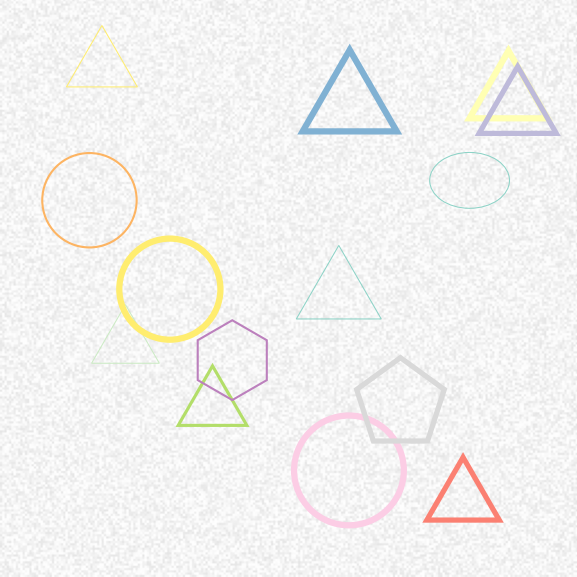[{"shape": "oval", "thickness": 0.5, "radius": 0.35, "center": [0.813, 0.687]}, {"shape": "triangle", "thickness": 0.5, "radius": 0.42, "center": [0.587, 0.489]}, {"shape": "triangle", "thickness": 3, "radius": 0.39, "center": [0.88, 0.833]}, {"shape": "triangle", "thickness": 2.5, "radius": 0.39, "center": [0.896, 0.807]}, {"shape": "triangle", "thickness": 2.5, "radius": 0.36, "center": [0.802, 0.135]}, {"shape": "triangle", "thickness": 3, "radius": 0.47, "center": [0.606, 0.819]}, {"shape": "circle", "thickness": 1, "radius": 0.41, "center": [0.155, 0.652]}, {"shape": "triangle", "thickness": 1.5, "radius": 0.34, "center": [0.368, 0.297]}, {"shape": "circle", "thickness": 3, "radius": 0.48, "center": [0.604, 0.185]}, {"shape": "pentagon", "thickness": 2.5, "radius": 0.4, "center": [0.693, 0.3]}, {"shape": "hexagon", "thickness": 1, "radius": 0.35, "center": [0.402, 0.375]}, {"shape": "triangle", "thickness": 0.5, "radius": 0.34, "center": [0.217, 0.404]}, {"shape": "triangle", "thickness": 0.5, "radius": 0.35, "center": [0.176, 0.884]}, {"shape": "circle", "thickness": 3, "radius": 0.44, "center": [0.294, 0.498]}]